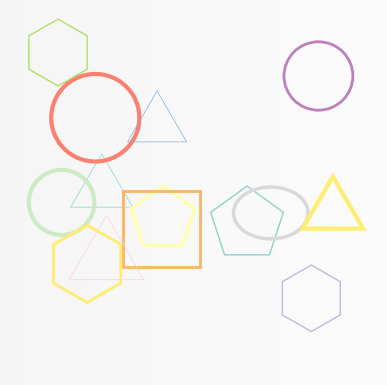[{"shape": "triangle", "thickness": 0.5, "radius": 0.46, "center": [0.262, 0.508]}, {"shape": "pentagon", "thickness": 1, "radius": 0.49, "center": [0.637, 0.418]}, {"shape": "pentagon", "thickness": 2.5, "radius": 0.43, "center": [0.421, 0.431]}, {"shape": "hexagon", "thickness": 1, "radius": 0.43, "center": [0.803, 0.225]}, {"shape": "circle", "thickness": 3, "radius": 0.57, "center": [0.246, 0.694]}, {"shape": "triangle", "thickness": 0.5, "radius": 0.44, "center": [0.405, 0.676]}, {"shape": "square", "thickness": 2, "radius": 0.5, "center": [0.418, 0.405]}, {"shape": "hexagon", "thickness": 1, "radius": 0.43, "center": [0.15, 0.863]}, {"shape": "triangle", "thickness": 0.5, "radius": 0.56, "center": [0.275, 0.329]}, {"shape": "oval", "thickness": 2.5, "radius": 0.48, "center": [0.699, 0.447]}, {"shape": "circle", "thickness": 2, "radius": 0.44, "center": [0.822, 0.803]}, {"shape": "circle", "thickness": 3, "radius": 0.42, "center": [0.159, 0.474]}, {"shape": "hexagon", "thickness": 2, "radius": 0.5, "center": [0.225, 0.315]}, {"shape": "triangle", "thickness": 3, "radius": 0.45, "center": [0.859, 0.451]}]